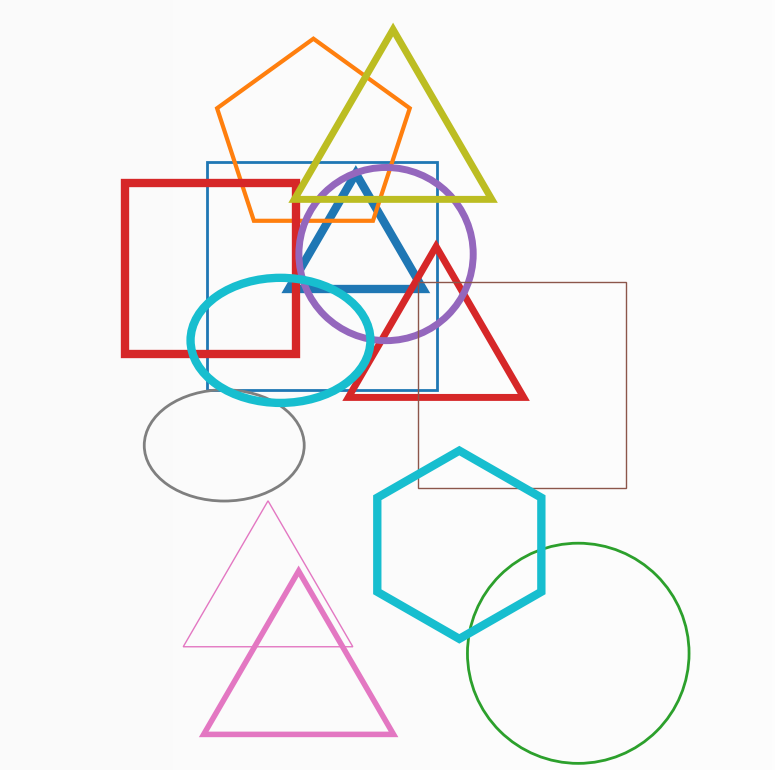[{"shape": "square", "thickness": 1, "radius": 0.74, "center": [0.415, 0.641]}, {"shape": "triangle", "thickness": 3, "radius": 0.5, "center": [0.459, 0.675]}, {"shape": "pentagon", "thickness": 1.5, "radius": 0.65, "center": [0.404, 0.819]}, {"shape": "circle", "thickness": 1, "radius": 0.71, "center": [0.746, 0.152]}, {"shape": "square", "thickness": 3, "radius": 0.55, "center": [0.272, 0.651]}, {"shape": "triangle", "thickness": 2.5, "radius": 0.65, "center": [0.563, 0.549]}, {"shape": "circle", "thickness": 2.5, "radius": 0.56, "center": [0.498, 0.67]}, {"shape": "square", "thickness": 0.5, "radius": 0.67, "center": [0.673, 0.5]}, {"shape": "triangle", "thickness": 0.5, "radius": 0.63, "center": [0.346, 0.223]}, {"shape": "triangle", "thickness": 2, "radius": 0.71, "center": [0.385, 0.117]}, {"shape": "oval", "thickness": 1, "radius": 0.52, "center": [0.289, 0.422]}, {"shape": "triangle", "thickness": 2.5, "radius": 0.74, "center": [0.507, 0.815]}, {"shape": "hexagon", "thickness": 3, "radius": 0.61, "center": [0.593, 0.293]}, {"shape": "oval", "thickness": 3, "radius": 0.58, "center": [0.362, 0.558]}]